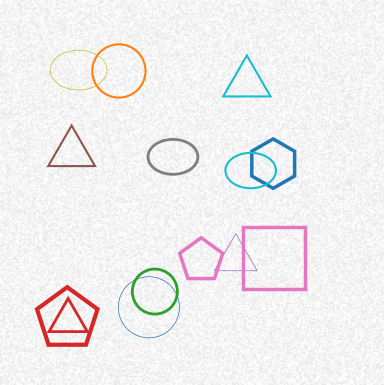[{"shape": "hexagon", "thickness": 2.5, "radius": 0.32, "center": [0.71, 0.575]}, {"shape": "circle", "thickness": 0.5, "radius": 0.4, "center": [0.387, 0.202]}, {"shape": "circle", "thickness": 1.5, "radius": 0.35, "center": [0.309, 0.816]}, {"shape": "circle", "thickness": 2, "radius": 0.29, "center": [0.402, 0.243]}, {"shape": "pentagon", "thickness": 3, "radius": 0.41, "center": [0.175, 0.171]}, {"shape": "triangle", "thickness": 2, "radius": 0.29, "center": [0.177, 0.167]}, {"shape": "triangle", "thickness": 0.5, "radius": 0.32, "center": [0.612, 0.329]}, {"shape": "triangle", "thickness": 1.5, "radius": 0.35, "center": [0.186, 0.604]}, {"shape": "pentagon", "thickness": 2.5, "radius": 0.29, "center": [0.523, 0.324]}, {"shape": "square", "thickness": 2.5, "radius": 0.4, "center": [0.713, 0.331]}, {"shape": "oval", "thickness": 2, "radius": 0.32, "center": [0.449, 0.593]}, {"shape": "oval", "thickness": 0.5, "radius": 0.37, "center": [0.204, 0.818]}, {"shape": "triangle", "thickness": 1.5, "radius": 0.35, "center": [0.641, 0.785]}, {"shape": "oval", "thickness": 1.5, "radius": 0.33, "center": [0.651, 0.557]}]